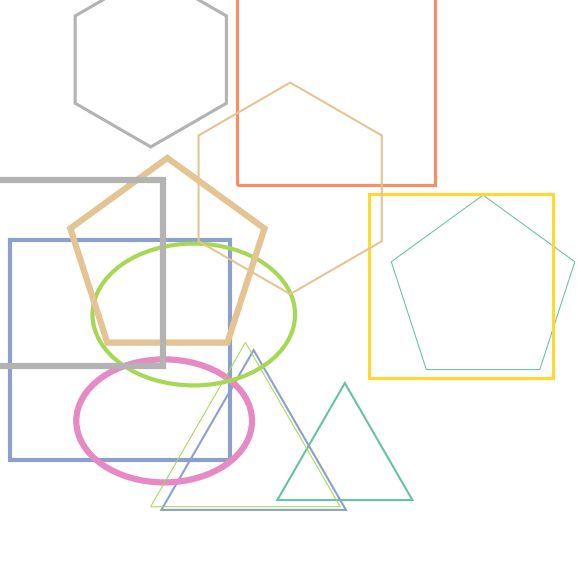[{"shape": "triangle", "thickness": 1, "radius": 0.68, "center": [0.597, 0.201]}, {"shape": "pentagon", "thickness": 0.5, "radius": 0.84, "center": [0.836, 0.494]}, {"shape": "square", "thickness": 1.5, "radius": 0.86, "center": [0.581, 0.85]}, {"shape": "square", "thickness": 2, "radius": 0.95, "center": [0.207, 0.394]}, {"shape": "triangle", "thickness": 1, "radius": 0.92, "center": [0.439, 0.208]}, {"shape": "oval", "thickness": 3, "radius": 0.76, "center": [0.284, 0.27]}, {"shape": "oval", "thickness": 2, "radius": 0.88, "center": [0.336, 0.455]}, {"shape": "triangle", "thickness": 0.5, "radius": 0.95, "center": [0.425, 0.216]}, {"shape": "square", "thickness": 1.5, "radius": 0.8, "center": [0.798, 0.504]}, {"shape": "hexagon", "thickness": 1, "radius": 0.92, "center": [0.502, 0.673]}, {"shape": "pentagon", "thickness": 3, "radius": 0.88, "center": [0.29, 0.549]}, {"shape": "square", "thickness": 3, "radius": 0.8, "center": [0.122, 0.526]}, {"shape": "hexagon", "thickness": 1.5, "radius": 0.76, "center": [0.261, 0.896]}]